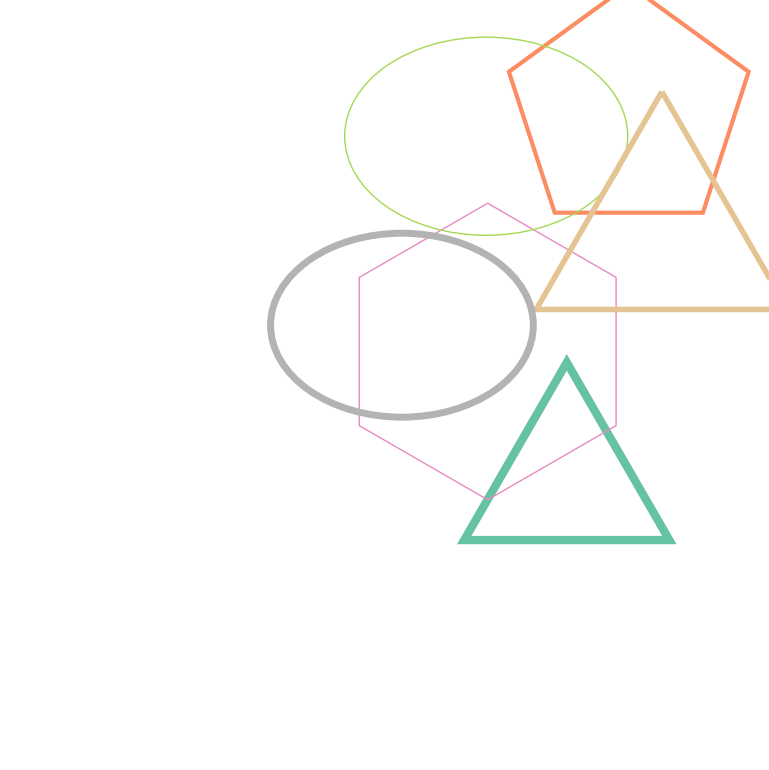[{"shape": "triangle", "thickness": 3, "radius": 0.77, "center": [0.736, 0.376]}, {"shape": "pentagon", "thickness": 1.5, "radius": 0.82, "center": [0.817, 0.856]}, {"shape": "hexagon", "thickness": 0.5, "radius": 0.96, "center": [0.633, 0.543]}, {"shape": "oval", "thickness": 0.5, "radius": 0.92, "center": [0.631, 0.823]}, {"shape": "triangle", "thickness": 2, "radius": 0.94, "center": [0.86, 0.692]}, {"shape": "oval", "thickness": 2.5, "radius": 0.85, "center": [0.522, 0.578]}]